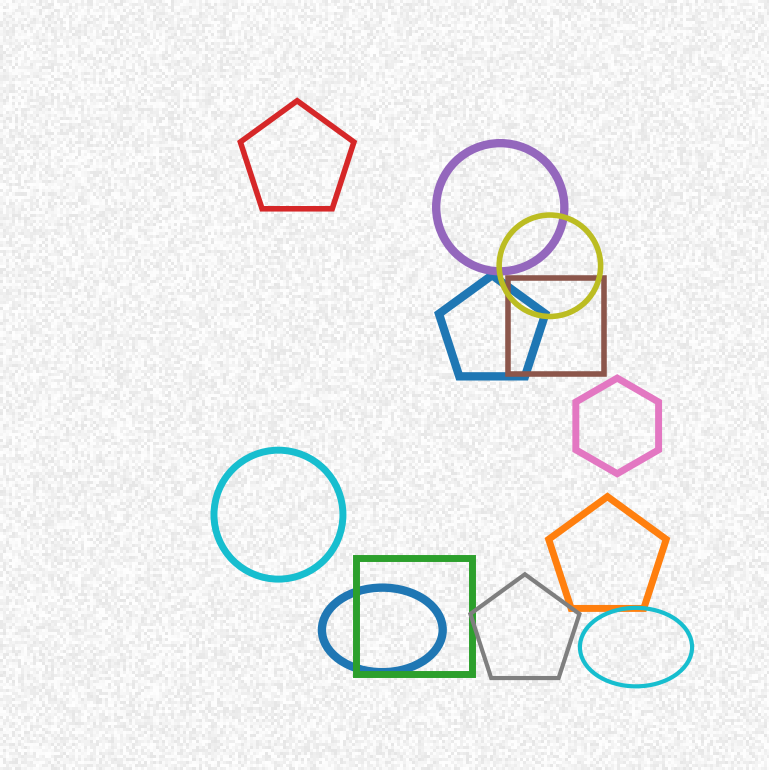[{"shape": "pentagon", "thickness": 3, "radius": 0.36, "center": [0.639, 0.57]}, {"shape": "oval", "thickness": 3, "radius": 0.39, "center": [0.496, 0.182]}, {"shape": "pentagon", "thickness": 2.5, "radius": 0.4, "center": [0.789, 0.275]}, {"shape": "square", "thickness": 2.5, "radius": 0.38, "center": [0.537, 0.2]}, {"shape": "pentagon", "thickness": 2, "radius": 0.39, "center": [0.386, 0.792]}, {"shape": "circle", "thickness": 3, "radius": 0.42, "center": [0.65, 0.731]}, {"shape": "square", "thickness": 2, "radius": 0.31, "center": [0.722, 0.576]}, {"shape": "hexagon", "thickness": 2.5, "radius": 0.31, "center": [0.802, 0.447]}, {"shape": "pentagon", "thickness": 1.5, "radius": 0.37, "center": [0.682, 0.18]}, {"shape": "circle", "thickness": 2, "radius": 0.33, "center": [0.714, 0.655]}, {"shape": "oval", "thickness": 1.5, "radius": 0.36, "center": [0.826, 0.16]}, {"shape": "circle", "thickness": 2.5, "radius": 0.42, "center": [0.362, 0.332]}]